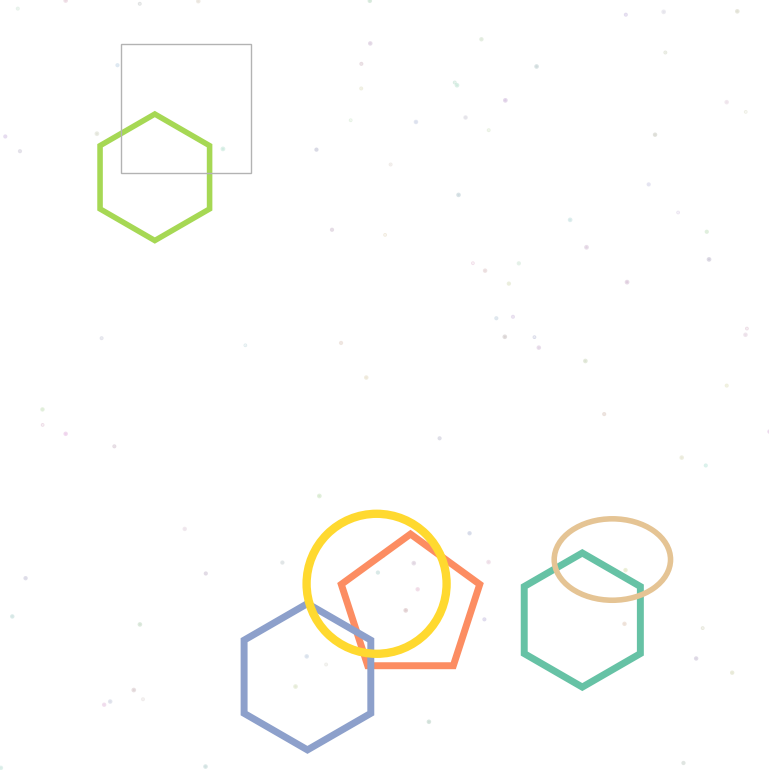[{"shape": "hexagon", "thickness": 2.5, "radius": 0.44, "center": [0.756, 0.195]}, {"shape": "pentagon", "thickness": 2.5, "radius": 0.47, "center": [0.533, 0.212]}, {"shape": "hexagon", "thickness": 2.5, "radius": 0.48, "center": [0.399, 0.121]}, {"shape": "hexagon", "thickness": 2, "radius": 0.41, "center": [0.201, 0.77]}, {"shape": "circle", "thickness": 3, "radius": 0.45, "center": [0.489, 0.242]}, {"shape": "oval", "thickness": 2, "radius": 0.38, "center": [0.795, 0.273]}, {"shape": "square", "thickness": 0.5, "radius": 0.42, "center": [0.242, 0.859]}]